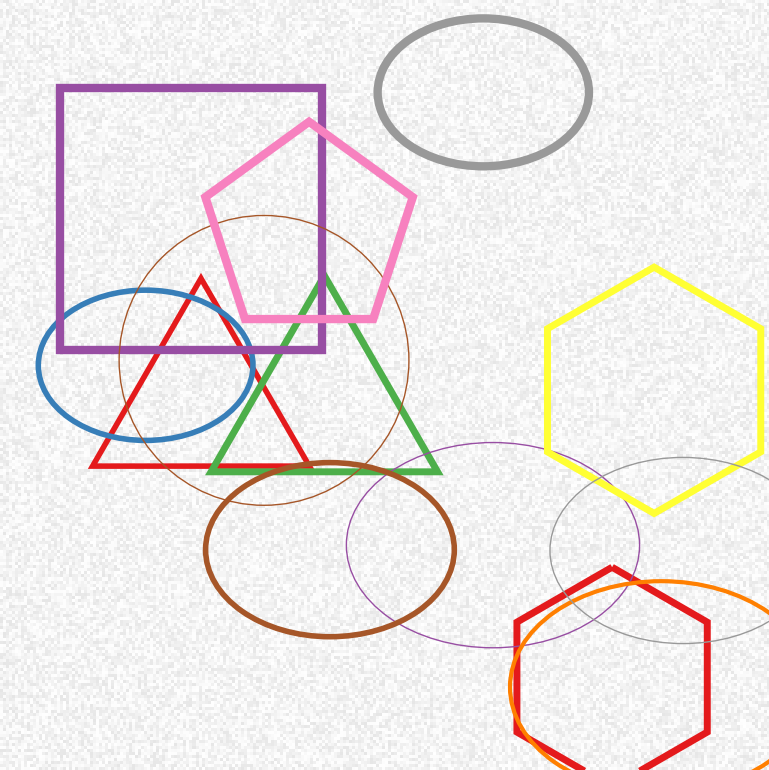[{"shape": "hexagon", "thickness": 2.5, "radius": 0.71, "center": [0.795, 0.121]}, {"shape": "triangle", "thickness": 2, "radius": 0.81, "center": [0.261, 0.476]}, {"shape": "oval", "thickness": 2, "radius": 0.7, "center": [0.189, 0.526]}, {"shape": "triangle", "thickness": 2.5, "radius": 0.85, "center": [0.421, 0.472]}, {"shape": "square", "thickness": 3, "radius": 0.85, "center": [0.248, 0.716]}, {"shape": "oval", "thickness": 0.5, "radius": 0.95, "center": [0.64, 0.292]}, {"shape": "oval", "thickness": 1.5, "radius": 0.98, "center": [0.859, 0.108]}, {"shape": "hexagon", "thickness": 2.5, "radius": 0.8, "center": [0.85, 0.493]}, {"shape": "circle", "thickness": 0.5, "radius": 0.94, "center": [0.343, 0.532]}, {"shape": "oval", "thickness": 2, "radius": 0.81, "center": [0.429, 0.286]}, {"shape": "pentagon", "thickness": 3, "radius": 0.71, "center": [0.401, 0.7]}, {"shape": "oval", "thickness": 0.5, "radius": 0.86, "center": [0.887, 0.285]}, {"shape": "oval", "thickness": 3, "radius": 0.69, "center": [0.628, 0.88]}]